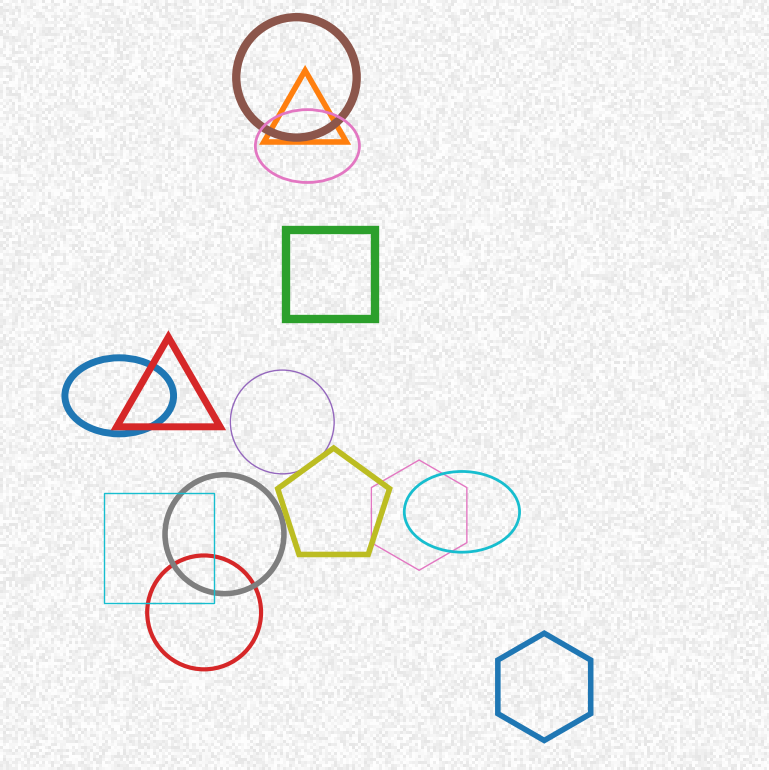[{"shape": "oval", "thickness": 2.5, "radius": 0.35, "center": [0.155, 0.486]}, {"shape": "hexagon", "thickness": 2, "radius": 0.35, "center": [0.707, 0.108]}, {"shape": "triangle", "thickness": 2, "radius": 0.31, "center": [0.396, 0.847]}, {"shape": "square", "thickness": 3, "radius": 0.29, "center": [0.429, 0.643]}, {"shape": "circle", "thickness": 1.5, "radius": 0.37, "center": [0.265, 0.205]}, {"shape": "triangle", "thickness": 2.5, "radius": 0.39, "center": [0.219, 0.485]}, {"shape": "circle", "thickness": 0.5, "radius": 0.34, "center": [0.367, 0.452]}, {"shape": "circle", "thickness": 3, "radius": 0.39, "center": [0.385, 0.9]}, {"shape": "oval", "thickness": 1, "radius": 0.34, "center": [0.399, 0.81]}, {"shape": "hexagon", "thickness": 0.5, "radius": 0.36, "center": [0.544, 0.331]}, {"shape": "circle", "thickness": 2, "radius": 0.39, "center": [0.292, 0.306]}, {"shape": "pentagon", "thickness": 2, "radius": 0.38, "center": [0.433, 0.342]}, {"shape": "oval", "thickness": 1, "radius": 0.37, "center": [0.6, 0.335]}, {"shape": "square", "thickness": 0.5, "radius": 0.36, "center": [0.206, 0.288]}]